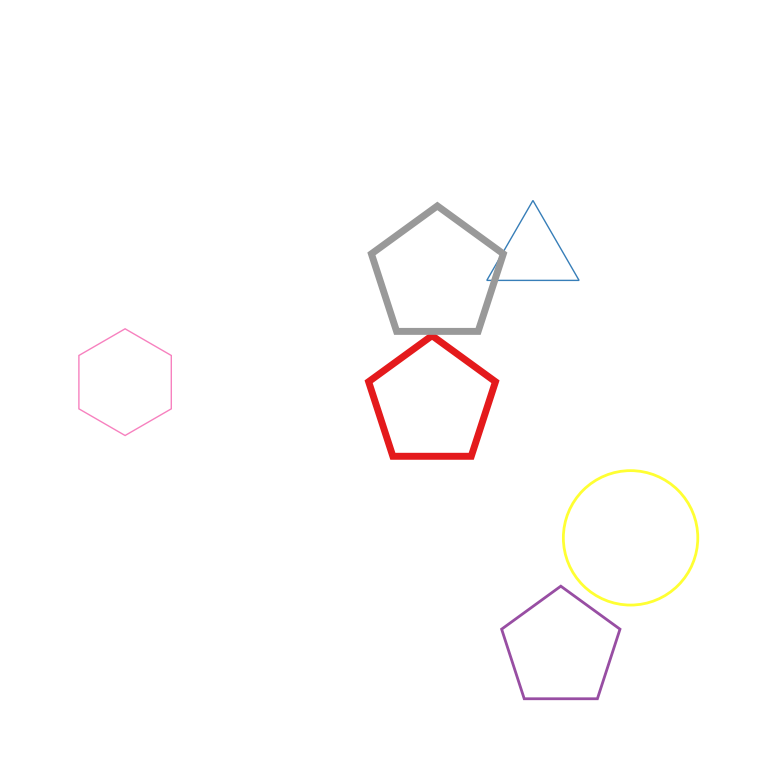[{"shape": "pentagon", "thickness": 2.5, "radius": 0.43, "center": [0.561, 0.477]}, {"shape": "triangle", "thickness": 0.5, "radius": 0.35, "center": [0.692, 0.67]}, {"shape": "pentagon", "thickness": 1, "radius": 0.4, "center": [0.728, 0.158]}, {"shape": "circle", "thickness": 1, "radius": 0.44, "center": [0.819, 0.301]}, {"shape": "hexagon", "thickness": 0.5, "radius": 0.35, "center": [0.162, 0.504]}, {"shape": "pentagon", "thickness": 2.5, "radius": 0.45, "center": [0.568, 0.642]}]